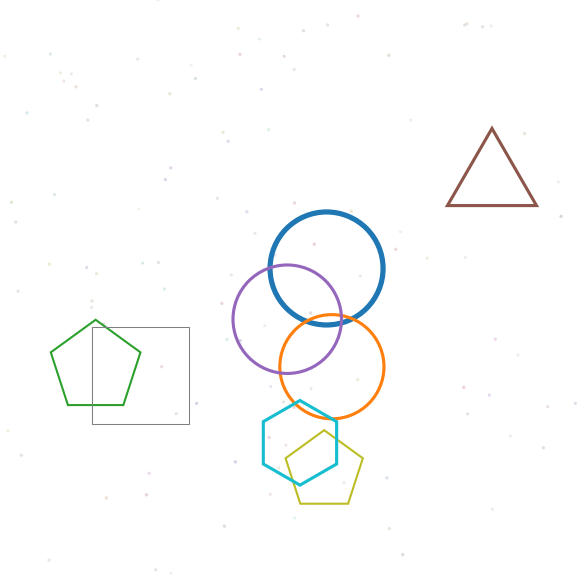[{"shape": "circle", "thickness": 2.5, "radius": 0.49, "center": [0.565, 0.534]}, {"shape": "circle", "thickness": 1.5, "radius": 0.45, "center": [0.575, 0.364]}, {"shape": "pentagon", "thickness": 1, "radius": 0.41, "center": [0.166, 0.364]}, {"shape": "circle", "thickness": 1.5, "radius": 0.47, "center": [0.497, 0.446]}, {"shape": "triangle", "thickness": 1.5, "radius": 0.45, "center": [0.852, 0.688]}, {"shape": "square", "thickness": 0.5, "radius": 0.42, "center": [0.243, 0.348]}, {"shape": "pentagon", "thickness": 1, "radius": 0.35, "center": [0.561, 0.184]}, {"shape": "hexagon", "thickness": 1.5, "radius": 0.37, "center": [0.519, 0.232]}]